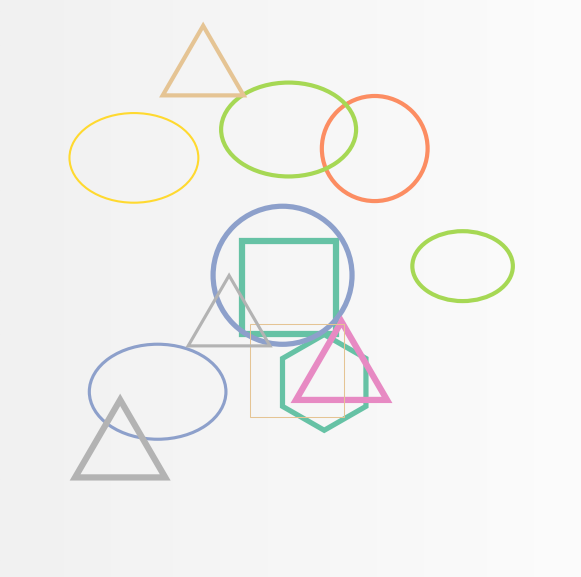[{"shape": "hexagon", "thickness": 2.5, "radius": 0.41, "center": [0.558, 0.337]}, {"shape": "square", "thickness": 3, "radius": 0.4, "center": [0.497, 0.502]}, {"shape": "circle", "thickness": 2, "radius": 0.45, "center": [0.645, 0.742]}, {"shape": "circle", "thickness": 2.5, "radius": 0.6, "center": [0.486, 0.522]}, {"shape": "oval", "thickness": 1.5, "radius": 0.59, "center": [0.271, 0.321]}, {"shape": "triangle", "thickness": 3, "radius": 0.45, "center": [0.588, 0.352]}, {"shape": "oval", "thickness": 2, "radius": 0.58, "center": [0.497, 0.775]}, {"shape": "oval", "thickness": 2, "radius": 0.43, "center": [0.796, 0.538]}, {"shape": "oval", "thickness": 1, "radius": 0.55, "center": [0.23, 0.726]}, {"shape": "triangle", "thickness": 2, "radius": 0.4, "center": [0.35, 0.874]}, {"shape": "square", "thickness": 0.5, "radius": 0.4, "center": [0.512, 0.358]}, {"shape": "triangle", "thickness": 3, "radius": 0.45, "center": [0.207, 0.217]}, {"shape": "triangle", "thickness": 1.5, "radius": 0.41, "center": [0.394, 0.441]}]